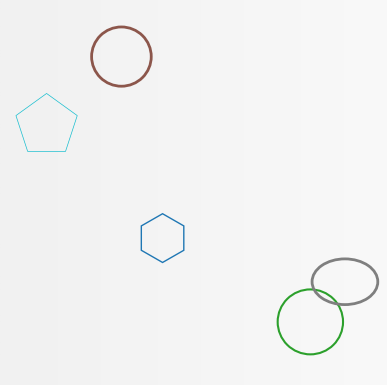[{"shape": "hexagon", "thickness": 1, "radius": 0.32, "center": [0.42, 0.382]}, {"shape": "circle", "thickness": 1.5, "radius": 0.42, "center": [0.801, 0.164]}, {"shape": "circle", "thickness": 2, "radius": 0.38, "center": [0.313, 0.853]}, {"shape": "oval", "thickness": 2, "radius": 0.42, "center": [0.89, 0.268]}, {"shape": "pentagon", "thickness": 0.5, "radius": 0.42, "center": [0.12, 0.674]}]